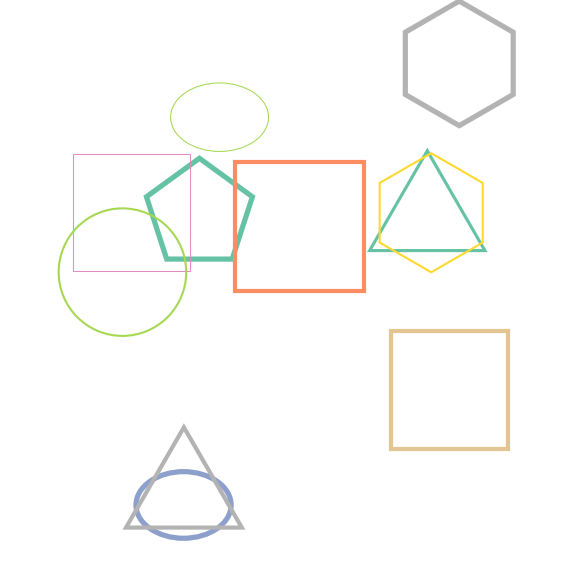[{"shape": "pentagon", "thickness": 2.5, "radius": 0.48, "center": [0.345, 0.629]}, {"shape": "triangle", "thickness": 1.5, "radius": 0.58, "center": [0.74, 0.623]}, {"shape": "square", "thickness": 2, "radius": 0.56, "center": [0.519, 0.607]}, {"shape": "oval", "thickness": 2.5, "radius": 0.41, "center": [0.318, 0.125]}, {"shape": "square", "thickness": 0.5, "radius": 0.5, "center": [0.228, 0.631]}, {"shape": "oval", "thickness": 0.5, "radius": 0.42, "center": [0.38, 0.796]}, {"shape": "circle", "thickness": 1, "radius": 0.55, "center": [0.212, 0.528]}, {"shape": "hexagon", "thickness": 1, "radius": 0.52, "center": [0.747, 0.631]}, {"shape": "square", "thickness": 2, "radius": 0.51, "center": [0.779, 0.323]}, {"shape": "hexagon", "thickness": 2.5, "radius": 0.54, "center": [0.795, 0.889]}, {"shape": "triangle", "thickness": 2, "radius": 0.58, "center": [0.318, 0.143]}]